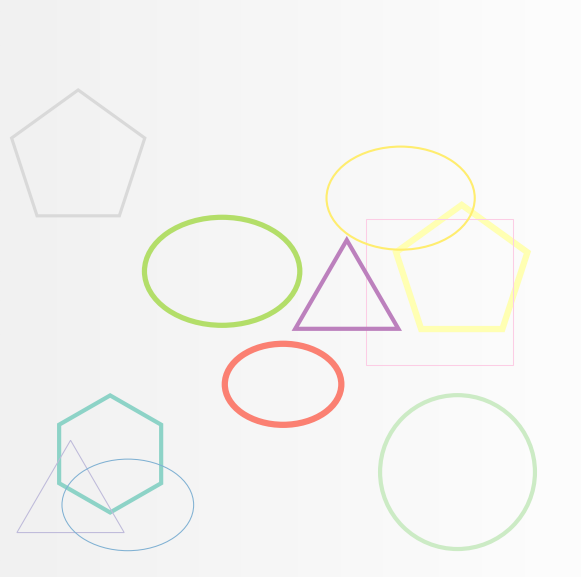[{"shape": "hexagon", "thickness": 2, "radius": 0.51, "center": [0.19, 0.213]}, {"shape": "pentagon", "thickness": 3, "radius": 0.59, "center": [0.794, 0.525]}, {"shape": "triangle", "thickness": 0.5, "radius": 0.53, "center": [0.121, 0.13]}, {"shape": "oval", "thickness": 3, "radius": 0.5, "center": [0.487, 0.334]}, {"shape": "oval", "thickness": 0.5, "radius": 0.57, "center": [0.22, 0.125]}, {"shape": "oval", "thickness": 2.5, "radius": 0.67, "center": [0.382, 0.529]}, {"shape": "square", "thickness": 0.5, "radius": 0.63, "center": [0.756, 0.493]}, {"shape": "pentagon", "thickness": 1.5, "radius": 0.6, "center": [0.135, 0.723]}, {"shape": "triangle", "thickness": 2, "radius": 0.51, "center": [0.597, 0.481]}, {"shape": "circle", "thickness": 2, "radius": 0.67, "center": [0.787, 0.182]}, {"shape": "oval", "thickness": 1, "radius": 0.64, "center": [0.689, 0.656]}]